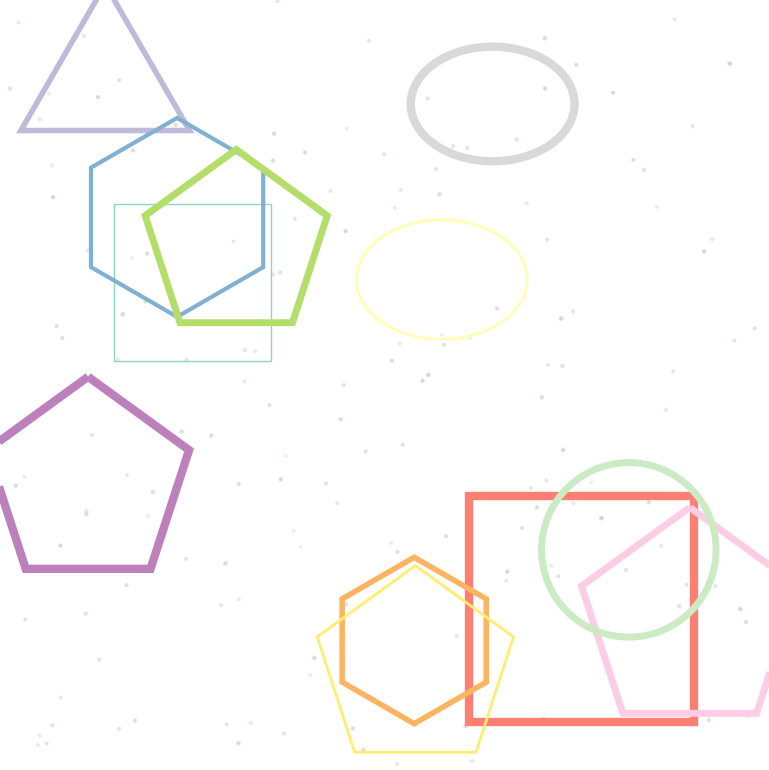[{"shape": "square", "thickness": 0.5, "radius": 0.51, "center": [0.25, 0.633]}, {"shape": "oval", "thickness": 1, "radius": 0.55, "center": [0.574, 0.637]}, {"shape": "triangle", "thickness": 2, "radius": 0.63, "center": [0.137, 0.894]}, {"shape": "square", "thickness": 3, "radius": 0.73, "center": [0.755, 0.209]}, {"shape": "hexagon", "thickness": 1.5, "radius": 0.65, "center": [0.23, 0.718]}, {"shape": "hexagon", "thickness": 2, "radius": 0.54, "center": [0.538, 0.168]}, {"shape": "pentagon", "thickness": 2.5, "radius": 0.62, "center": [0.307, 0.681]}, {"shape": "pentagon", "thickness": 2.5, "radius": 0.74, "center": [0.896, 0.193]}, {"shape": "oval", "thickness": 3, "radius": 0.53, "center": [0.64, 0.865]}, {"shape": "pentagon", "thickness": 3, "radius": 0.69, "center": [0.114, 0.373]}, {"shape": "circle", "thickness": 2.5, "radius": 0.57, "center": [0.817, 0.286]}, {"shape": "pentagon", "thickness": 1, "radius": 0.67, "center": [0.539, 0.131]}]